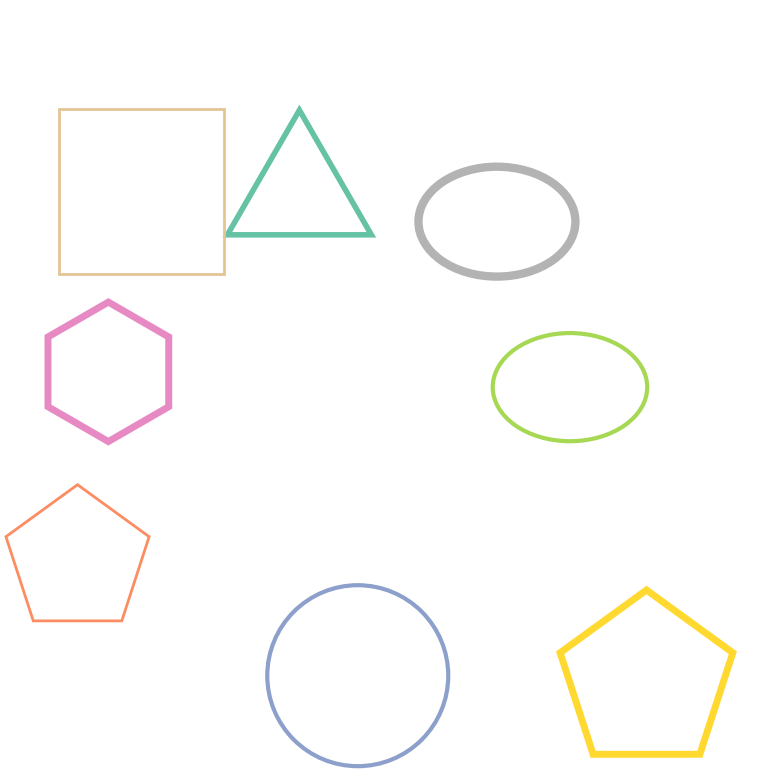[{"shape": "triangle", "thickness": 2, "radius": 0.54, "center": [0.389, 0.749]}, {"shape": "pentagon", "thickness": 1, "radius": 0.49, "center": [0.101, 0.273]}, {"shape": "circle", "thickness": 1.5, "radius": 0.59, "center": [0.465, 0.122]}, {"shape": "hexagon", "thickness": 2.5, "radius": 0.45, "center": [0.141, 0.517]}, {"shape": "oval", "thickness": 1.5, "radius": 0.5, "center": [0.74, 0.497]}, {"shape": "pentagon", "thickness": 2.5, "radius": 0.59, "center": [0.84, 0.116]}, {"shape": "square", "thickness": 1, "radius": 0.53, "center": [0.184, 0.751]}, {"shape": "oval", "thickness": 3, "radius": 0.51, "center": [0.645, 0.712]}]